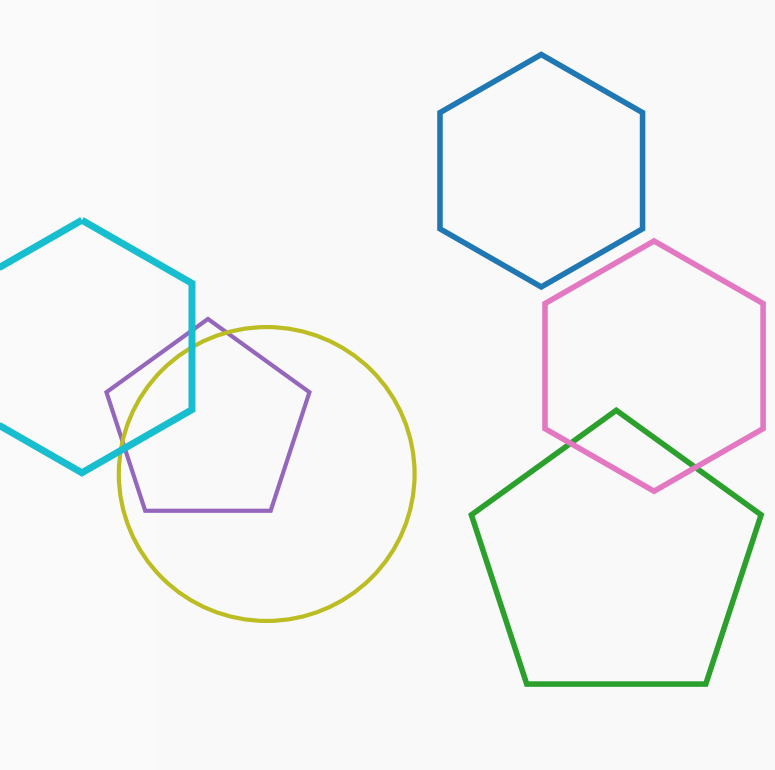[{"shape": "hexagon", "thickness": 2, "radius": 0.75, "center": [0.698, 0.778]}, {"shape": "pentagon", "thickness": 2, "radius": 0.98, "center": [0.795, 0.271]}, {"shape": "pentagon", "thickness": 1.5, "radius": 0.69, "center": [0.268, 0.448]}, {"shape": "hexagon", "thickness": 2, "radius": 0.81, "center": [0.844, 0.525]}, {"shape": "circle", "thickness": 1.5, "radius": 0.95, "center": [0.344, 0.384]}, {"shape": "hexagon", "thickness": 2.5, "radius": 0.82, "center": [0.106, 0.55]}]